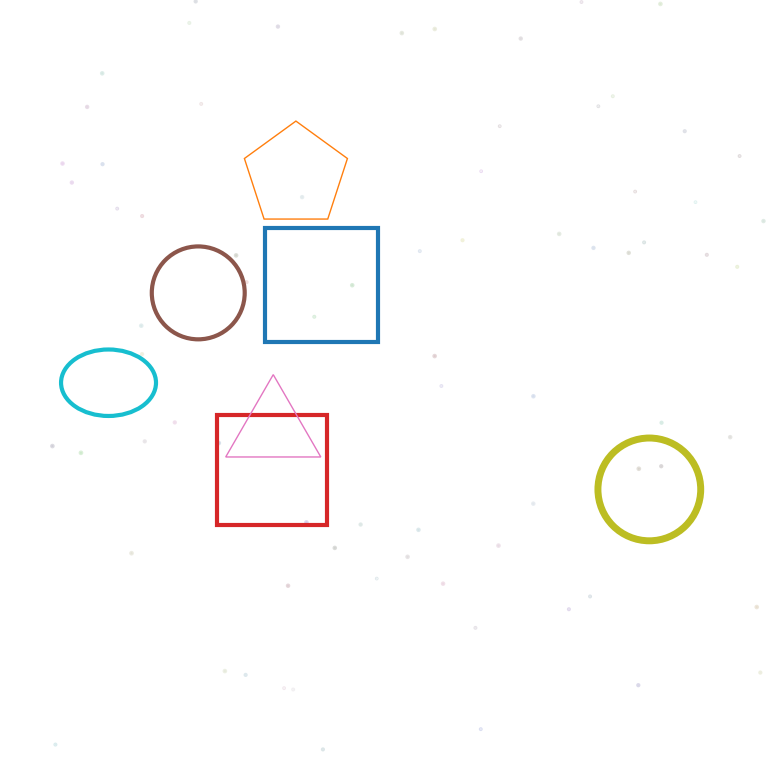[{"shape": "square", "thickness": 1.5, "radius": 0.37, "center": [0.418, 0.63]}, {"shape": "pentagon", "thickness": 0.5, "radius": 0.35, "center": [0.384, 0.772]}, {"shape": "square", "thickness": 1.5, "radius": 0.36, "center": [0.353, 0.39]}, {"shape": "circle", "thickness": 1.5, "radius": 0.3, "center": [0.257, 0.62]}, {"shape": "triangle", "thickness": 0.5, "radius": 0.36, "center": [0.355, 0.442]}, {"shape": "circle", "thickness": 2.5, "radius": 0.33, "center": [0.843, 0.364]}, {"shape": "oval", "thickness": 1.5, "radius": 0.31, "center": [0.141, 0.503]}]